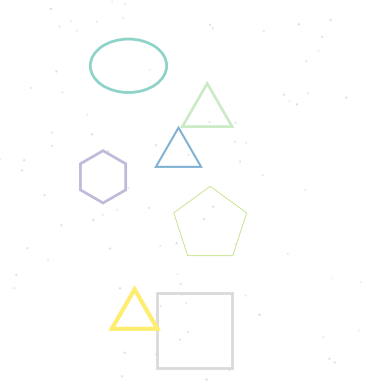[{"shape": "oval", "thickness": 2, "radius": 0.5, "center": [0.334, 0.829]}, {"shape": "hexagon", "thickness": 2, "radius": 0.34, "center": [0.268, 0.541]}, {"shape": "triangle", "thickness": 1.5, "radius": 0.34, "center": [0.464, 0.601]}, {"shape": "pentagon", "thickness": 0.5, "radius": 0.5, "center": [0.546, 0.416]}, {"shape": "square", "thickness": 2, "radius": 0.48, "center": [0.505, 0.142]}, {"shape": "triangle", "thickness": 2, "radius": 0.37, "center": [0.538, 0.708]}, {"shape": "triangle", "thickness": 3, "radius": 0.34, "center": [0.35, 0.18]}]